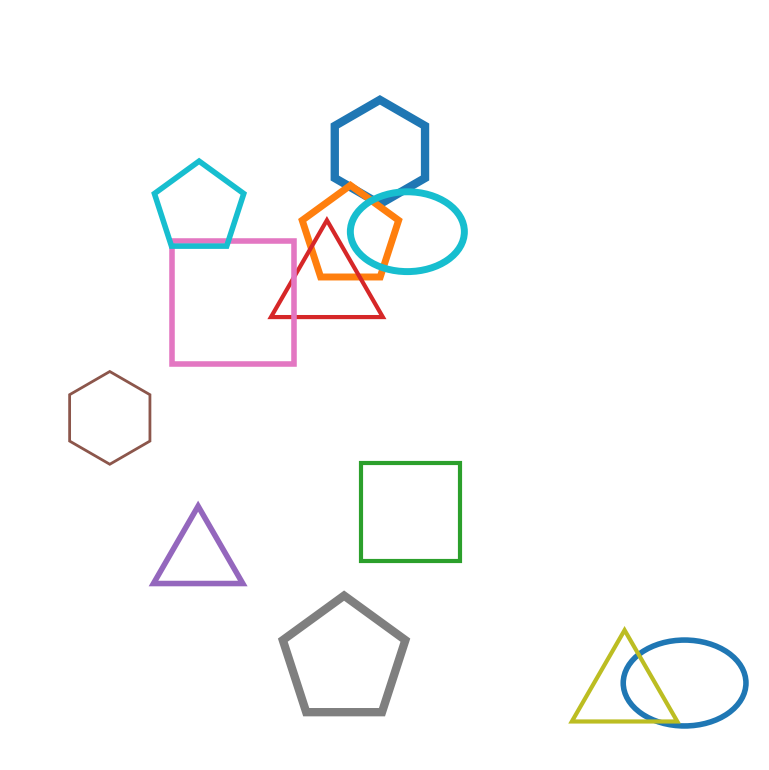[{"shape": "hexagon", "thickness": 3, "radius": 0.34, "center": [0.493, 0.803]}, {"shape": "oval", "thickness": 2, "radius": 0.4, "center": [0.889, 0.113]}, {"shape": "pentagon", "thickness": 2.5, "radius": 0.33, "center": [0.455, 0.694]}, {"shape": "square", "thickness": 1.5, "radius": 0.32, "center": [0.533, 0.335]}, {"shape": "triangle", "thickness": 1.5, "radius": 0.42, "center": [0.425, 0.63]}, {"shape": "triangle", "thickness": 2, "radius": 0.33, "center": [0.257, 0.276]}, {"shape": "hexagon", "thickness": 1, "radius": 0.3, "center": [0.143, 0.457]}, {"shape": "square", "thickness": 2, "radius": 0.4, "center": [0.303, 0.607]}, {"shape": "pentagon", "thickness": 3, "radius": 0.42, "center": [0.447, 0.143]}, {"shape": "triangle", "thickness": 1.5, "radius": 0.4, "center": [0.811, 0.103]}, {"shape": "pentagon", "thickness": 2, "radius": 0.3, "center": [0.259, 0.73]}, {"shape": "oval", "thickness": 2.5, "radius": 0.37, "center": [0.529, 0.699]}]